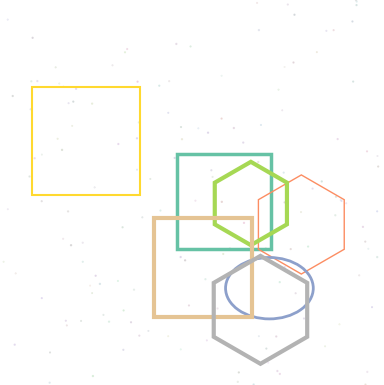[{"shape": "square", "thickness": 2.5, "radius": 0.61, "center": [0.583, 0.476]}, {"shape": "hexagon", "thickness": 1, "radius": 0.64, "center": [0.783, 0.417]}, {"shape": "oval", "thickness": 2, "radius": 0.57, "center": [0.7, 0.251]}, {"shape": "hexagon", "thickness": 3, "radius": 0.54, "center": [0.652, 0.471]}, {"shape": "square", "thickness": 1.5, "radius": 0.7, "center": [0.224, 0.633]}, {"shape": "square", "thickness": 3, "radius": 0.64, "center": [0.527, 0.306]}, {"shape": "hexagon", "thickness": 3, "radius": 0.7, "center": [0.677, 0.195]}]